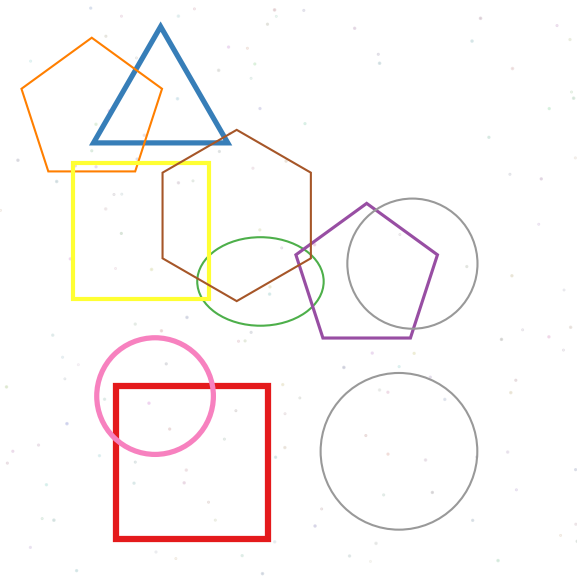[{"shape": "square", "thickness": 3, "radius": 0.66, "center": [0.332, 0.198]}, {"shape": "triangle", "thickness": 2.5, "radius": 0.67, "center": [0.278, 0.819]}, {"shape": "oval", "thickness": 1, "radius": 0.55, "center": [0.451, 0.512]}, {"shape": "pentagon", "thickness": 1.5, "radius": 0.64, "center": [0.635, 0.518]}, {"shape": "pentagon", "thickness": 1, "radius": 0.64, "center": [0.159, 0.806]}, {"shape": "square", "thickness": 2, "radius": 0.59, "center": [0.244, 0.599]}, {"shape": "hexagon", "thickness": 1, "radius": 0.74, "center": [0.41, 0.626]}, {"shape": "circle", "thickness": 2.5, "radius": 0.5, "center": [0.269, 0.313]}, {"shape": "circle", "thickness": 1, "radius": 0.68, "center": [0.691, 0.218]}, {"shape": "circle", "thickness": 1, "radius": 0.56, "center": [0.714, 0.543]}]